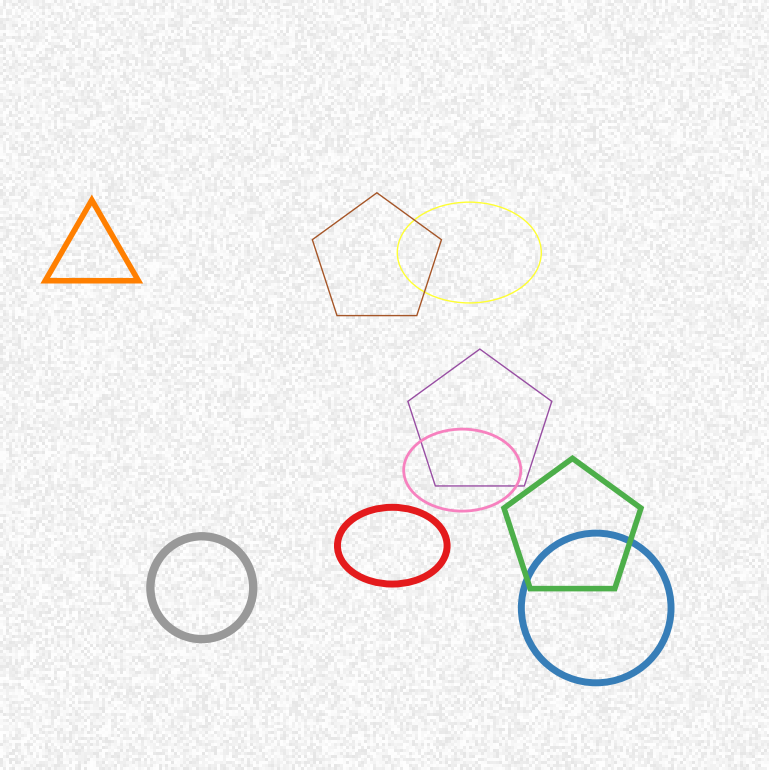[{"shape": "oval", "thickness": 2.5, "radius": 0.36, "center": [0.509, 0.291]}, {"shape": "circle", "thickness": 2.5, "radius": 0.49, "center": [0.774, 0.21]}, {"shape": "pentagon", "thickness": 2, "radius": 0.47, "center": [0.743, 0.311]}, {"shape": "pentagon", "thickness": 0.5, "radius": 0.49, "center": [0.623, 0.448]}, {"shape": "triangle", "thickness": 2, "radius": 0.35, "center": [0.119, 0.67]}, {"shape": "oval", "thickness": 0.5, "radius": 0.47, "center": [0.609, 0.672]}, {"shape": "pentagon", "thickness": 0.5, "radius": 0.44, "center": [0.489, 0.661]}, {"shape": "oval", "thickness": 1, "radius": 0.38, "center": [0.6, 0.389]}, {"shape": "circle", "thickness": 3, "radius": 0.33, "center": [0.262, 0.237]}]